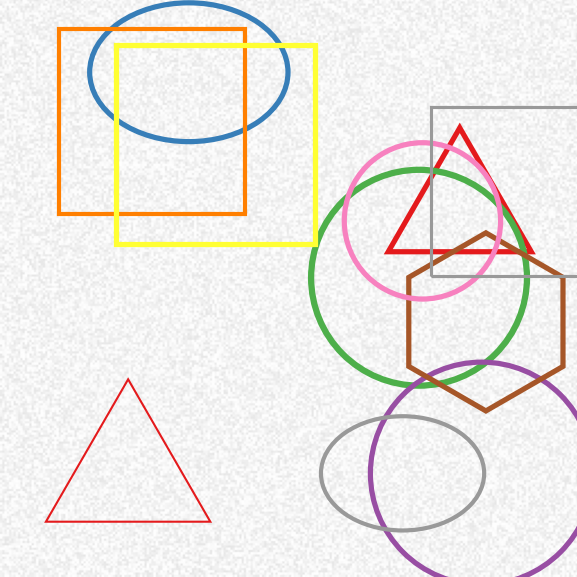[{"shape": "triangle", "thickness": 2.5, "radius": 0.72, "center": [0.796, 0.635]}, {"shape": "triangle", "thickness": 1, "radius": 0.82, "center": [0.222, 0.178]}, {"shape": "oval", "thickness": 2.5, "radius": 0.86, "center": [0.327, 0.874]}, {"shape": "circle", "thickness": 3, "radius": 0.93, "center": [0.726, 0.518]}, {"shape": "circle", "thickness": 2.5, "radius": 0.96, "center": [0.834, 0.179]}, {"shape": "square", "thickness": 2, "radius": 0.8, "center": [0.263, 0.789]}, {"shape": "square", "thickness": 2.5, "radius": 0.86, "center": [0.373, 0.749]}, {"shape": "hexagon", "thickness": 2.5, "radius": 0.77, "center": [0.841, 0.442]}, {"shape": "circle", "thickness": 2.5, "radius": 0.68, "center": [0.732, 0.617]}, {"shape": "oval", "thickness": 2, "radius": 0.71, "center": [0.697, 0.179]}, {"shape": "square", "thickness": 1.5, "radius": 0.73, "center": [0.892, 0.667]}]